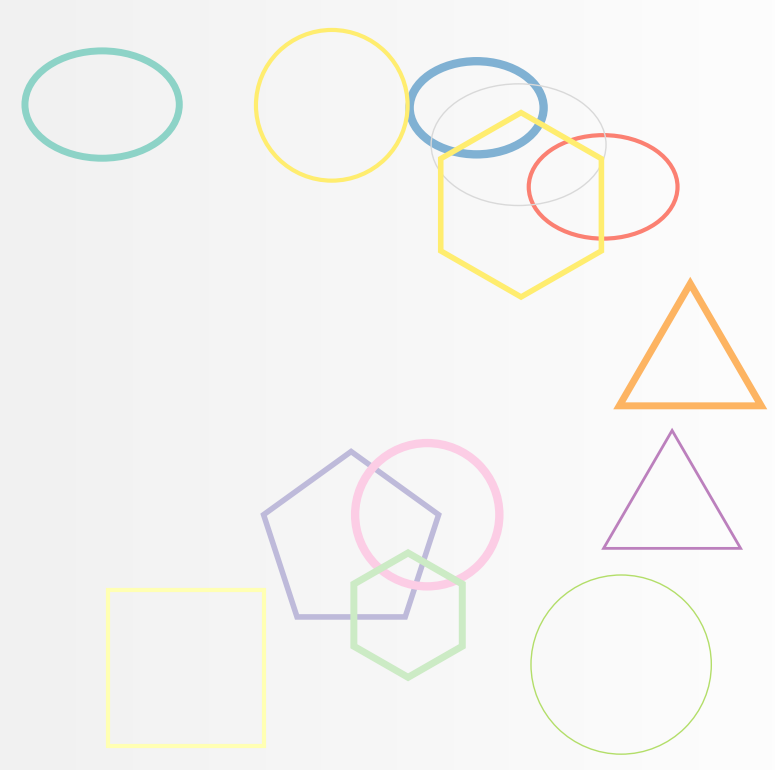[{"shape": "oval", "thickness": 2.5, "radius": 0.5, "center": [0.132, 0.864]}, {"shape": "square", "thickness": 1.5, "radius": 0.5, "center": [0.24, 0.132]}, {"shape": "pentagon", "thickness": 2, "radius": 0.59, "center": [0.453, 0.295]}, {"shape": "oval", "thickness": 1.5, "radius": 0.48, "center": [0.778, 0.757]}, {"shape": "oval", "thickness": 3, "radius": 0.43, "center": [0.615, 0.86]}, {"shape": "triangle", "thickness": 2.5, "radius": 0.53, "center": [0.891, 0.526]}, {"shape": "circle", "thickness": 0.5, "radius": 0.58, "center": [0.801, 0.137]}, {"shape": "circle", "thickness": 3, "radius": 0.47, "center": [0.551, 0.332]}, {"shape": "oval", "thickness": 0.5, "radius": 0.56, "center": [0.669, 0.812]}, {"shape": "triangle", "thickness": 1, "radius": 0.51, "center": [0.867, 0.339]}, {"shape": "hexagon", "thickness": 2.5, "radius": 0.4, "center": [0.527, 0.201]}, {"shape": "circle", "thickness": 1.5, "radius": 0.49, "center": [0.428, 0.863]}, {"shape": "hexagon", "thickness": 2, "radius": 0.6, "center": [0.672, 0.734]}]